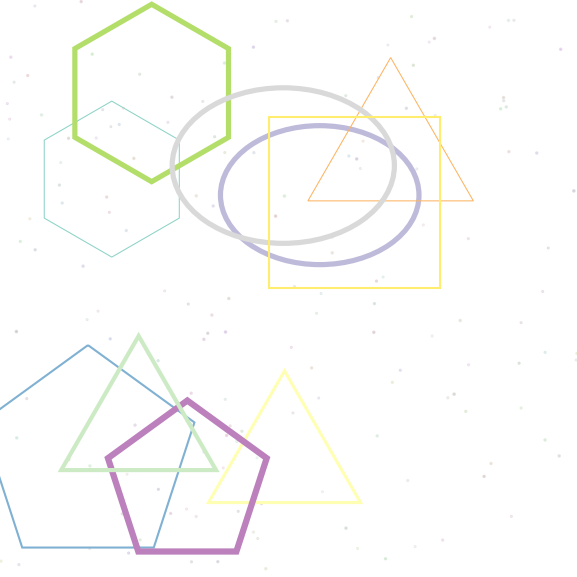[{"shape": "hexagon", "thickness": 0.5, "radius": 0.68, "center": [0.194, 0.689]}, {"shape": "triangle", "thickness": 1.5, "radius": 0.76, "center": [0.493, 0.205]}, {"shape": "oval", "thickness": 2.5, "radius": 0.86, "center": [0.554, 0.661]}, {"shape": "pentagon", "thickness": 1, "radius": 0.97, "center": [0.152, 0.208]}, {"shape": "triangle", "thickness": 0.5, "radius": 0.83, "center": [0.676, 0.734]}, {"shape": "hexagon", "thickness": 2.5, "radius": 0.77, "center": [0.263, 0.838]}, {"shape": "oval", "thickness": 2.5, "radius": 0.96, "center": [0.491, 0.712]}, {"shape": "pentagon", "thickness": 3, "radius": 0.72, "center": [0.324, 0.161]}, {"shape": "triangle", "thickness": 2, "radius": 0.77, "center": [0.24, 0.263]}, {"shape": "square", "thickness": 1, "radius": 0.74, "center": [0.614, 0.649]}]